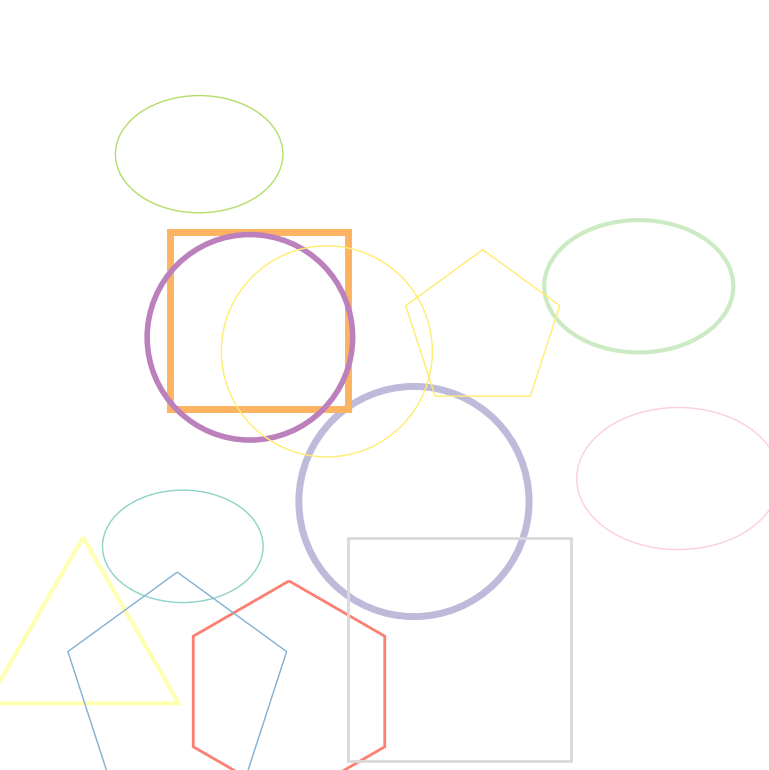[{"shape": "oval", "thickness": 0.5, "radius": 0.52, "center": [0.237, 0.29]}, {"shape": "triangle", "thickness": 1.5, "radius": 0.72, "center": [0.108, 0.159]}, {"shape": "circle", "thickness": 2.5, "radius": 0.75, "center": [0.538, 0.349]}, {"shape": "hexagon", "thickness": 1, "radius": 0.72, "center": [0.375, 0.102]}, {"shape": "pentagon", "thickness": 0.5, "radius": 0.75, "center": [0.23, 0.108]}, {"shape": "square", "thickness": 2.5, "radius": 0.58, "center": [0.336, 0.584]}, {"shape": "oval", "thickness": 0.5, "radius": 0.54, "center": [0.259, 0.8]}, {"shape": "oval", "thickness": 0.5, "radius": 0.66, "center": [0.881, 0.379]}, {"shape": "square", "thickness": 1, "radius": 0.72, "center": [0.597, 0.156]}, {"shape": "circle", "thickness": 2, "radius": 0.67, "center": [0.325, 0.562]}, {"shape": "oval", "thickness": 1.5, "radius": 0.61, "center": [0.83, 0.628]}, {"shape": "pentagon", "thickness": 0.5, "radius": 0.53, "center": [0.627, 0.571]}, {"shape": "circle", "thickness": 0.5, "radius": 0.69, "center": [0.424, 0.544]}]